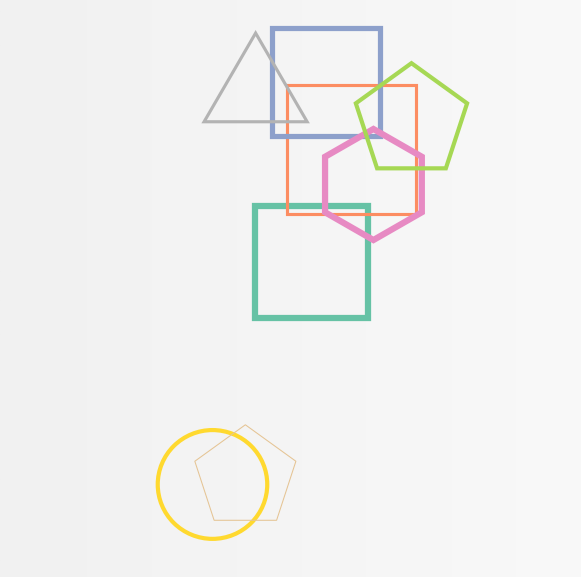[{"shape": "square", "thickness": 3, "radius": 0.49, "center": [0.536, 0.545]}, {"shape": "square", "thickness": 1.5, "radius": 0.56, "center": [0.605, 0.74]}, {"shape": "square", "thickness": 2.5, "radius": 0.47, "center": [0.561, 0.857]}, {"shape": "hexagon", "thickness": 3, "radius": 0.48, "center": [0.642, 0.68]}, {"shape": "pentagon", "thickness": 2, "radius": 0.5, "center": [0.708, 0.789]}, {"shape": "circle", "thickness": 2, "radius": 0.47, "center": [0.366, 0.16]}, {"shape": "pentagon", "thickness": 0.5, "radius": 0.46, "center": [0.422, 0.172]}, {"shape": "triangle", "thickness": 1.5, "radius": 0.51, "center": [0.44, 0.839]}]